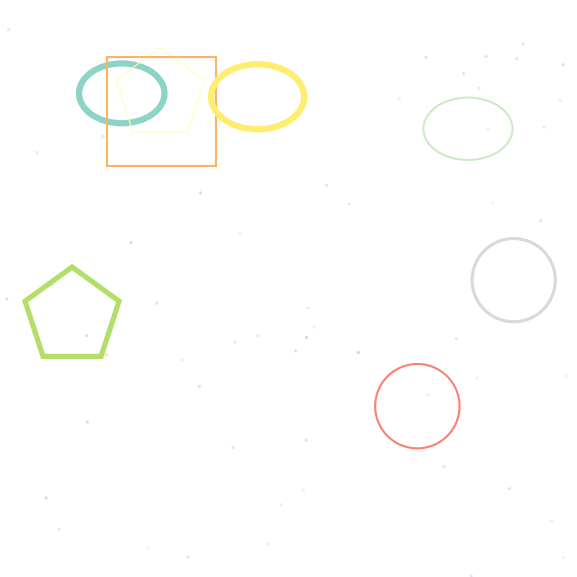[{"shape": "oval", "thickness": 3, "radius": 0.37, "center": [0.211, 0.837]}, {"shape": "pentagon", "thickness": 0.5, "radius": 0.4, "center": [0.277, 0.836]}, {"shape": "circle", "thickness": 1, "radius": 0.37, "center": [0.723, 0.296]}, {"shape": "square", "thickness": 1, "radius": 0.47, "center": [0.28, 0.806]}, {"shape": "pentagon", "thickness": 2.5, "radius": 0.43, "center": [0.125, 0.451]}, {"shape": "circle", "thickness": 1.5, "radius": 0.36, "center": [0.89, 0.514]}, {"shape": "oval", "thickness": 1, "radius": 0.39, "center": [0.81, 0.776]}, {"shape": "oval", "thickness": 3, "radius": 0.4, "center": [0.446, 0.832]}]